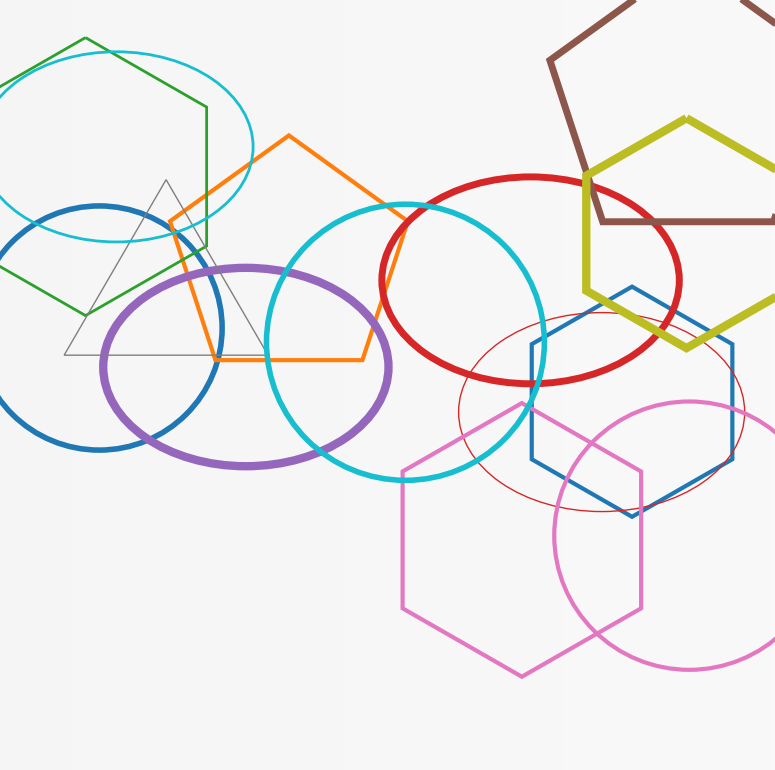[{"shape": "hexagon", "thickness": 1.5, "radius": 0.75, "center": [0.816, 0.478]}, {"shape": "circle", "thickness": 2, "radius": 0.79, "center": [0.128, 0.574]}, {"shape": "pentagon", "thickness": 1.5, "radius": 0.81, "center": [0.373, 0.663]}, {"shape": "hexagon", "thickness": 1, "radius": 0.9, "center": [0.11, 0.771]}, {"shape": "oval", "thickness": 2.5, "radius": 0.96, "center": [0.685, 0.636]}, {"shape": "oval", "thickness": 0.5, "radius": 0.92, "center": [0.776, 0.465]}, {"shape": "oval", "thickness": 3, "radius": 0.92, "center": [0.317, 0.523]}, {"shape": "pentagon", "thickness": 2.5, "radius": 0.94, "center": [0.888, 0.864]}, {"shape": "hexagon", "thickness": 1.5, "radius": 0.89, "center": [0.673, 0.299]}, {"shape": "circle", "thickness": 1.5, "radius": 0.87, "center": [0.889, 0.304]}, {"shape": "triangle", "thickness": 0.5, "radius": 0.76, "center": [0.214, 0.615]}, {"shape": "hexagon", "thickness": 3, "radius": 0.75, "center": [0.886, 0.697]}, {"shape": "circle", "thickness": 2, "radius": 0.9, "center": [0.523, 0.555]}, {"shape": "oval", "thickness": 1, "radius": 0.88, "center": [0.15, 0.809]}]